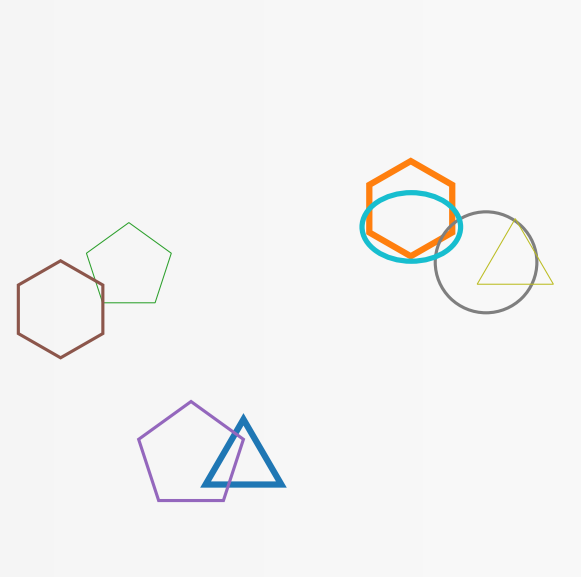[{"shape": "triangle", "thickness": 3, "radius": 0.38, "center": [0.419, 0.198]}, {"shape": "hexagon", "thickness": 3, "radius": 0.41, "center": [0.707, 0.638]}, {"shape": "pentagon", "thickness": 0.5, "radius": 0.38, "center": [0.222, 0.537]}, {"shape": "pentagon", "thickness": 1.5, "radius": 0.47, "center": [0.329, 0.209]}, {"shape": "hexagon", "thickness": 1.5, "radius": 0.42, "center": [0.104, 0.464]}, {"shape": "circle", "thickness": 1.5, "radius": 0.44, "center": [0.836, 0.545]}, {"shape": "triangle", "thickness": 0.5, "radius": 0.38, "center": [0.887, 0.545]}, {"shape": "oval", "thickness": 2.5, "radius": 0.42, "center": [0.708, 0.606]}]